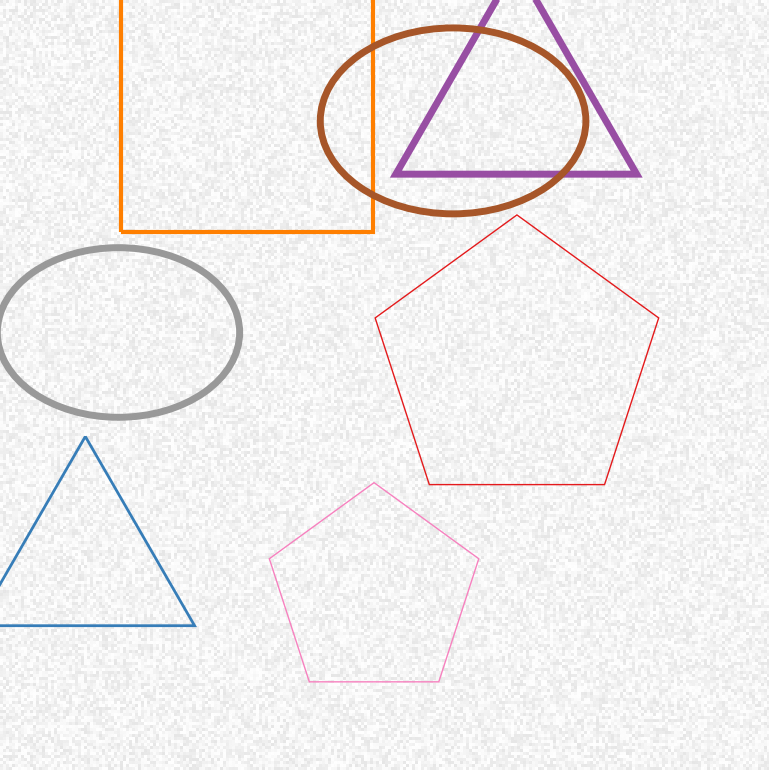[{"shape": "pentagon", "thickness": 0.5, "radius": 0.97, "center": [0.671, 0.527]}, {"shape": "triangle", "thickness": 1, "radius": 0.82, "center": [0.111, 0.269]}, {"shape": "triangle", "thickness": 2.5, "radius": 0.9, "center": [0.67, 0.864]}, {"shape": "square", "thickness": 1.5, "radius": 0.82, "center": [0.32, 0.863]}, {"shape": "oval", "thickness": 2.5, "radius": 0.86, "center": [0.588, 0.843]}, {"shape": "pentagon", "thickness": 0.5, "radius": 0.72, "center": [0.486, 0.23]}, {"shape": "oval", "thickness": 2.5, "radius": 0.79, "center": [0.154, 0.568]}]